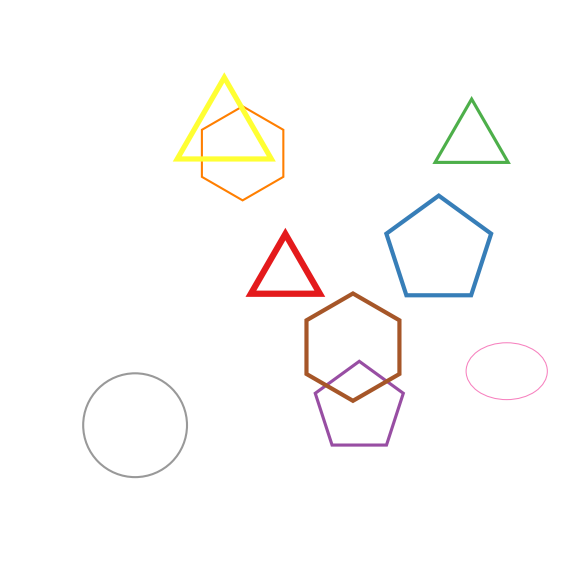[{"shape": "triangle", "thickness": 3, "radius": 0.34, "center": [0.494, 0.525]}, {"shape": "pentagon", "thickness": 2, "radius": 0.48, "center": [0.76, 0.565]}, {"shape": "triangle", "thickness": 1.5, "radius": 0.37, "center": [0.817, 0.754]}, {"shape": "pentagon", "thickness": 1.5, "radius": 0.4, "center": [0.622, 0.293]}, {"shape": "hexagon", "thickness": 1, "radius": 0.41, "center": [0.42, 0.734]}, {"shape": "triangle", "thickness": 2.5, "radius": 0.47, "center": [0.388, 0.771]}, {"shape": "hexagon", "thickness": 2, "radius": 0.46, "center": [0.611, 0.398]}, {"shape": "oval", "thickness": 0.5, "radius": 0.35, "center": [0.877, 0.356]}, {"shape": "circle", "thickness": 1, "radius": 0.45, "center": [0.234, 0.263]}]